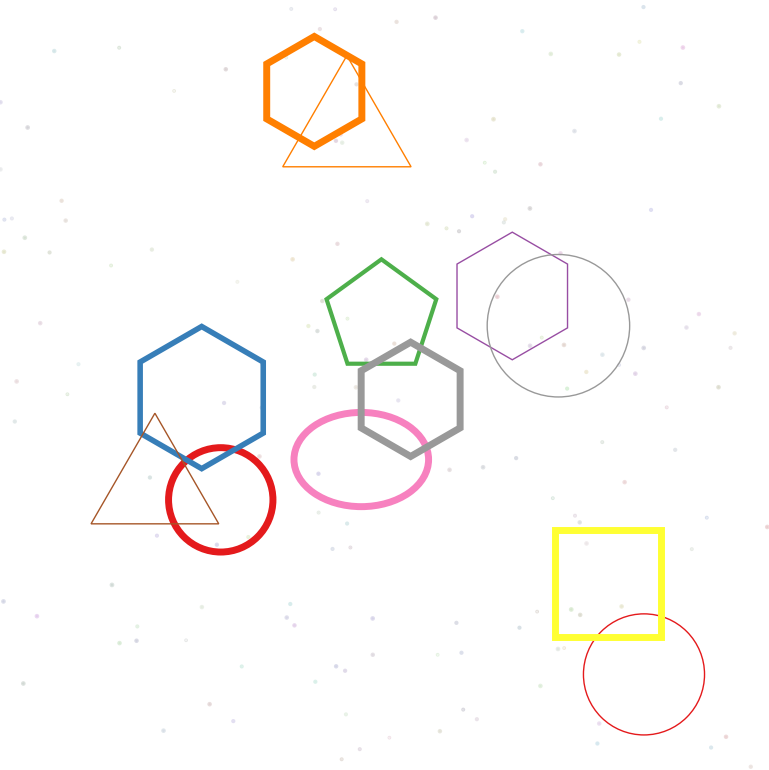[{"shape": "circle", "thickness": 0.5, "radius": 0.39, "center": [0.836, 0.124]}, {"shape": "circle", "thickness": 2.5, "radius": 0.34, "center": [0.287, 0.351]}, {"shape": "hexagon", "thickness": 2, "radius": 0.46, "center": [0.262, 0.484]}, {"shape": "pentagon", "thickness": 1.5, "radius": 0.37, "center": [0.495, 0.588]}, {"shape": "hexagon", "thickness": 0.5, "radius": 0.41, "center": [0.665, 0.616]}, {"shape": "triangle", "thickness": 0.5, "radius": 0.48, "center": [0.451, 0.832]}, {"shape": "hexagon", "thickness": 2.5, "radius": 0.36, "center": [0.408, 0.881]}, {"shape": "square", "thickness": 2.5, "radius": 0.35, "center": [0.789, 0.242]}, {"shape": "triangle", "thickness": 0.5, "radius": 0.48, "center": [0.201, 0.368]}, {"shape": "oval", "thickness": 2.5, "radius": 0.44, "center": [0.469, 0.403]}, {"shape": "circle", "thickness": 0.5, "radius": 0.46, "center": [0.725, 0.577]}, {"shape": "hexagon", "thickness": 2.5, "radius": 0.37, "center": [0.533, 0.481]}]